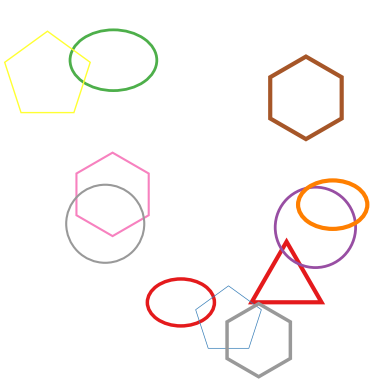[{"shape": "triangle", "thickness": 3, "radius": 0.52, "center": [0.744, 0.267]}, {"shape": "oval", "thickness": 2.5, "radius": 0.44, "center": [0.47, 0.214]}, {"shape": "pentagon", "thickness": 0.5, "radius": 0.45, "center": [0.594, 0.168]}, {"shape": "oval", "thickness": 2, "radius": 0.56, "center": [0.295, 0.844]}, {"shape": "circle", "thickness": 2, "radius": 0.52, "center": [0.819, 0.409]}, {"shape": "oval", "thickness": 3, "radius": 0.45, "center": [0.864, 0.468]}, {"shape": "pentagon", "thickness": 1, "radius": 0.58, "center": [0.123, 0.802]}, {"shape": "hexagon", "thickness": 3, "radius": 0.54, "center": [0.795, 0.746]}, {"shape": "hexagon", "thickness": 1.5, "radius": 0.54, "center": [0.292, 0.495]}, {"shape": "circle", "thickness": 1.5, "radius": 0.51, "center": [0.273, 0.419]}, {"shape": "hexagon", "thickness": 2.5, "radius": 0.47, "center": [0.672, 0.116]}]